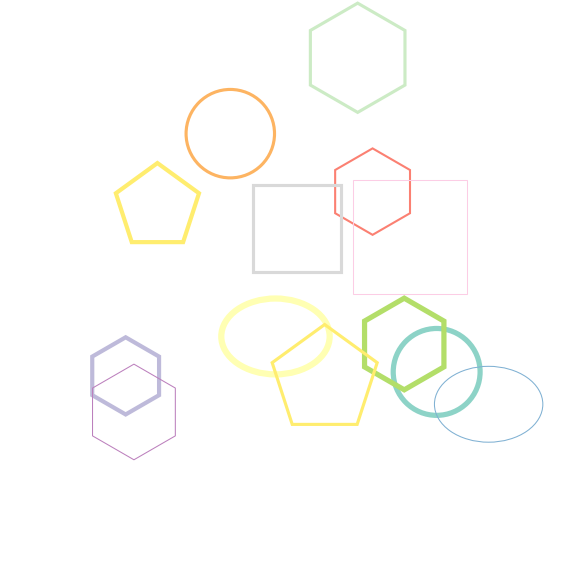[{"shape": "circle", "thickness": 2.5, "radius": 0.38, "center": [0.756, 0.355]}, {"shape": "oval", "thickness": 3, "radius": 0.47, "center": [0.477, 0.417]}, {"shape": "hexagon", "thickness": 2, "radius": 0.33, "center": [0.218, 0.348]}, {"shape": "hexagon", "thickness": 1, "radius": 0.37, "center": [0.645, 0.667]}, {"shape": "oval", "thickness": 0.5, "radius": 0.47, "center": [0.846, 0.299]}, {"shape": "circle", "thickness": 1.5, "radius": 0.38, "center": [0.399, 0.768]}, {"shape": "hexagon", "thickness": 2.5, "radius": 0.4, "center": [0.7, 0.403]}, {"shape": "square", "thickness": 0.5, "radius": 0.49, "center": [0.71, 0.589]}, {"shape": "square", "thickness": 1.5, "radius": 0.38, "center": [0.515, 0.604]}, {"shape": "hexagon", "thickness": 0.5, "radius": 0.41, "center": [0.232, 0.286]}, {"shape": "hexagon", "thickness": 1.5, "radius": 0.47, "center": [0.619, 0.899]}, {"shape": "pentagon", "thickness": 1.5, "radius": 0.48, "center": [0.562, 0.342]}, {"shape": "pentagon", "thickness": 2, "radius": 0.38, "center": [0.273, 0.641]}]